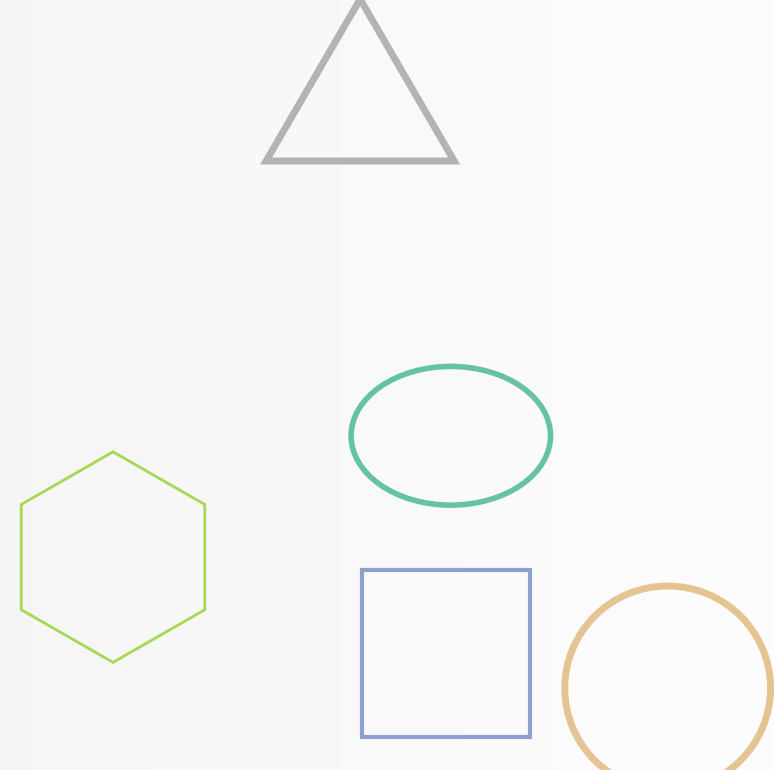[{"shape": "oval", "thickness": 2, "radius": 0.64, "center": [0.582, 0.434]}, {"shape": "square", "thickness": 1.5, "radius": 0.54, "center": [0.575, 0.152]}, {"shape": "hexagon", "thickness": 1, "radius": 0.68, "center": [0.146, 0.276]}, {"shape": "circle", "thickness": 2.5, "radius": 0.66, "center": [0.861, 0.106]}, {"shape": "triangle", "thickness": 2.5, "radius": 0.7, "center": [0.465, 0.861]}]